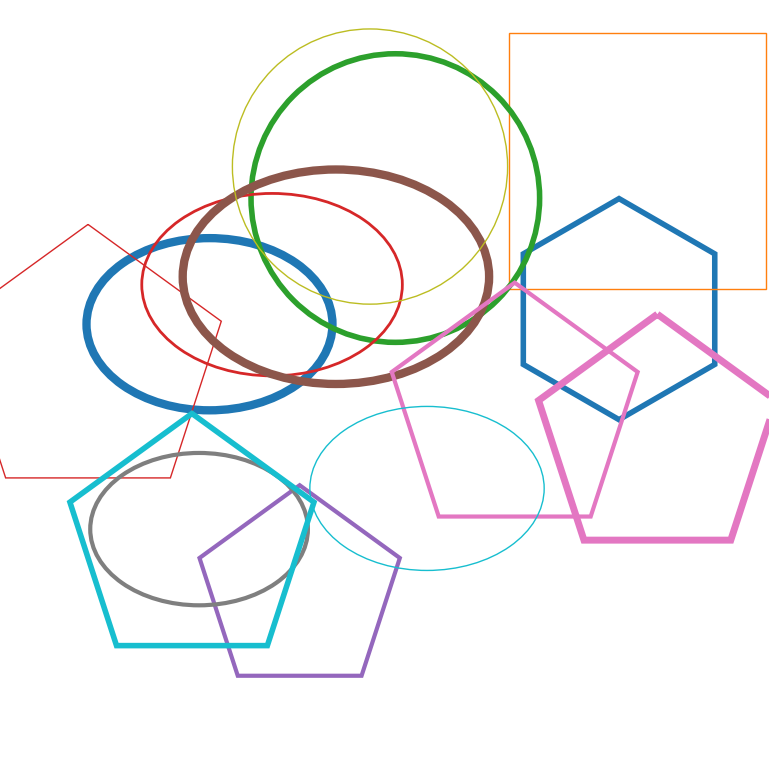[{"shape": "oval", "thickness": 3, "radius": 0.8, "center": [0.272, 0.579]}, {"shape": "hexagon", "thickness": 2, "radius": 0.72, "center": [0.804, 0.599]}, {"shape": "square", "thickness": 0.5, "radius": 0.83, "center": [0.828, 0.791]}, {"shape": "circle", "thickness": 2, "radius": 0.94, "center": [0.513, 0.743]}, {"shape": "pentagon", "thickness": 0.5, "radius": 0.91, "center": [0.114, 0.527]}, {"shape": "oval", "thickness": 1, "radius": 0.85, "center": [0.353, 0.63]}, {"shape": "pentagon", "thickness": 1.5, "radius": 0.68, "center": [0.389, 0.233]}, {"shape": "oval", "thickness": 3, "radius": 0.99, "center": [0.436, 0.641]}, {"shape": "pentagon", "thickness": 2.5, "radius": 0.81, "center": [0.854, 0.43]}, {"shape": "pentagon", "thickness": 1.5, "radius": 0.84, "center": [0.668, 0.465]}, {"shape": "oval", "thickness": 1.5, "radius": 0.71, "center": [0.259, 0.313]}, {"shape": "circle", "thickness": 0.5, "radius": 0.89, "center": [0.481, 0.784]}, {"shape": "oval", "thickness": 0.5, "radius": 0.76, "center": [0.555, 0.366]}, {"shape": "pentagon", "thickness": 2, "radius": 0.83, "center": [0.249, 0.296]}]